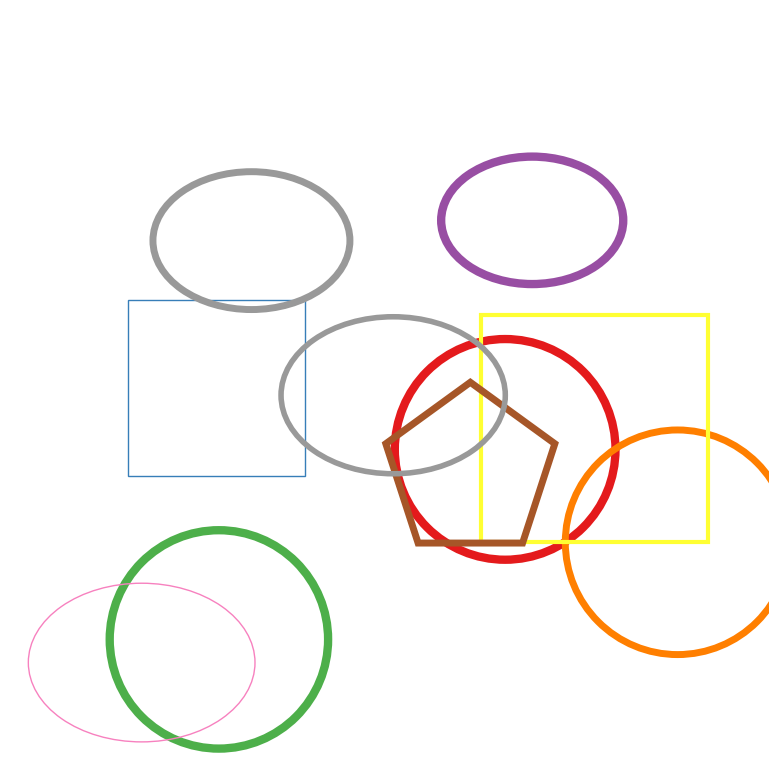[{"shape": "circle", "thickness": 3, "radius": 0.72, "center": [0.656, 0.416]}, {"shape": "square", "thickness": 0.5, "radius": 0.57, "center": [0.281, 0.496]}, {"shape": "circle", "thickness": 3, "radius": 0.71, "center": [0.284, 0.17]}, {"shape": "oval", "thickness": 3, "radius": 0.59, "center": [0.691, 0.714]}, {"shape": "circle", "thickness": 2.5, "radius": 0.73, "center": [0.88, 0.296]}, {"shape": "square", "thickness": 1.5, "radius": 0.74, "center": [0.772, 0.444]}, {"shape": "pentagon", "thickness": 2.5, "radius": 0.58, "center": [0.611, 0.388]}, {"shape": "oval", "thickness": 0.5, "radius": 0.74, "center": [0.184, 0.14]}, {"shape": "oval", "thickness": 2.5, "radius": 0.64, "center": [0.327, 0.688]}, {"shape": "oval", "thickness": 2, "radius": 0.73, "center": [0.511, 0.487]}]